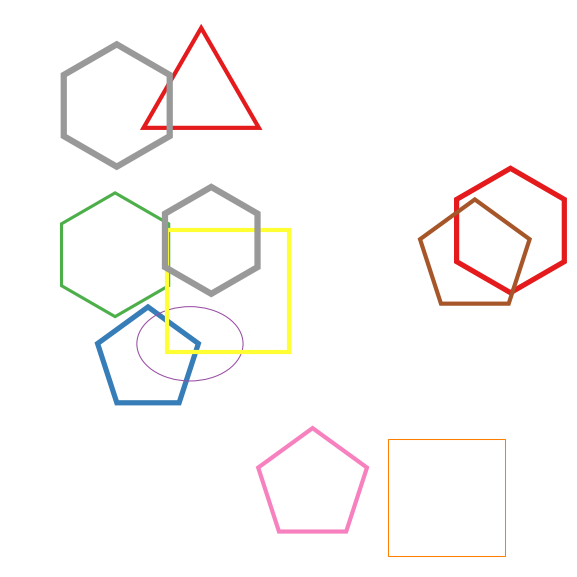[{"shape": "triangle", "thickness": 2, "radius": 0.58, "center": [0.348, 0.835]}, {"shape": "hexagon", "thickness": 2.5, "radius": 0.54, "center": [0.884, 0.6]}, {"shape": "pentagon", "thickness": 2.5, "radius": 0.46, "center": [0.256, 0.376]}, {"shape": "hexagon", "thickness": 1.5, "radius": 0.54, "center": [0.199, 0.558]}, {"shape": "oval", "thickness": 0.5, "radius": 0.46, "center": [0.329, 0.404]}, {"shape": "square", "thickness": 0.5, "radius": 0.51, "center": [0.773, 0.138]}, {"shape": "square", "thickness": 2, "radius": 0.53, "center": [0.395, 0.495]}, {"shape": "pentagon", "thickness": 2, "radius": 0.5, "center": [0.822, 0.554]}, {"shape": "pentagon", "thickness": 2, "radius": 0.5, "center": [0.541, 0.159]}, {"shape": "hexagon", "thickness": 3, "radius": 0.53, "center": [0.202, 0.816]}, {"shape": "hexagon", "thickness": 3, "radius": 0.46, "center": [0.366, 0.583]}]